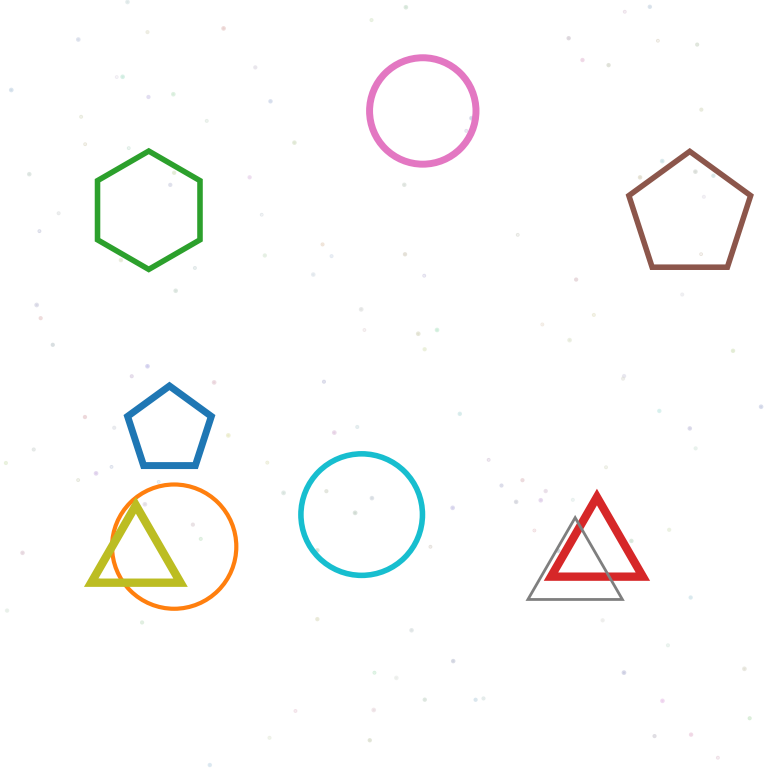[{"shape": "pentagon", "thickness": 2.5, "radius": 0.29, "center": [0.22, 0.442]}, {"shape": "circle", "thickness": 1.5, "radius": 0.4, "center": [0.226, 0.29]}, {"shape": "hexagon", "thickness": 2, "radius": 0.38, "center": [0.193, 0.727]}, {"shape": "triangle", "thickness": 3, "radius": 0.34, "center": [0.775, 0.286]}, {"shape": "pentagon", "thickness": 2, "radius": 0.42, "center": [0.896, 0.72]}, {"shape": "circle", "thickness": 2.5, "radius": 0.35, "center": [0.549, 0.856]}, {"shape": "triangle", "thickness": 1, "radius": 0.35, "center": [0.747, 0.257]}, {"shape": "triangle", "thickness": 3, "radius": 0.34, "center": [0.176, 0.277]}, {"shape": "circle", "thickness": 2, "radius": 0.39, "center": [0.47, 0.332]}]